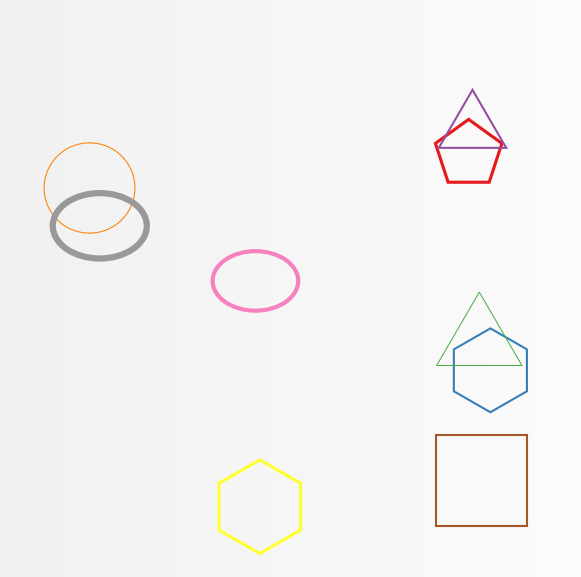[{"shape": "pentagon", "thickness": 1.5, "radius": 0.3, "center": [0.806, 0.732]}, {"shape": "hexagon", "thickness": 1, "radius": 0.36, "center": [0.844, 0.358]}, {"shape": "triangle", "thickness": 0.5, "radius": 0.42, "center": [0.825, 0.409]}, {"shape": "triangle", "thickness": 1, "radius": 0.33, "center": [0.813, 0.777]}, {"shape": "circle", "thickness": 0.5, "radius": 0.39, "center": [0.154, 0.674]}, {"shape": "hexagon", "thickness": 1.5, "radius": 0.41, "center": [0.447, 0.122]}, {"shape": "square", "thickness": 1, "radius": 0.39, "center": [0.829, 0.167]}, {"shape": "oval", "thickness": 2, "radius": 0.37, "center": [0.439, 0.513]}, {"shape": "oval", "thickness": 3, "radius": 0.4, "center": [0.172, 0.608]}]